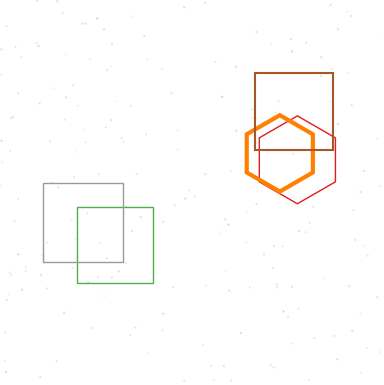[{"shape": "hexagon", "thickness": 1, "radius": 0.57, "center": [0.772, 0.585]}, {"shape": "square", "thickness": 1, "radius": 0.49, "center": [0.298, 0.364]}, {"shape": "hexagon", "thickness": 3, "radius": 0.5, "center": [0.727, 0.602]}, {"shape": "square", "thickness": 1.5, "radius": 0.5, "center": [0.763, 0.71]}, {"shape": "square", "thickness": 1, "radius": 0.52, "center": [0.216, 0.422]}]